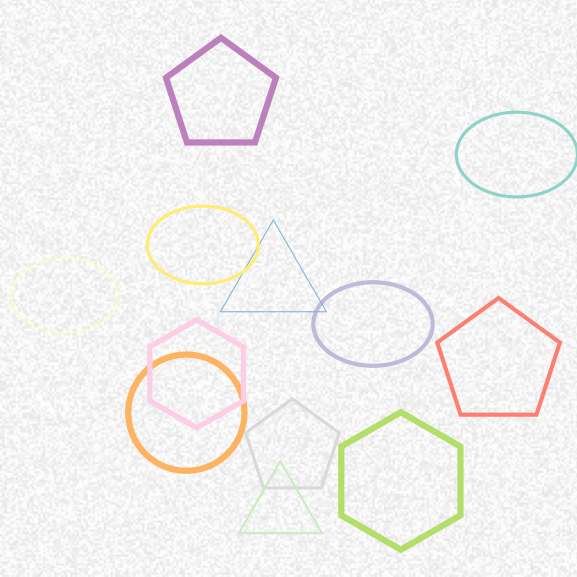[{"shape": "oval", "thickness": 1.5, "radius": 0.52, "center": [0.895, 0.732]}, {"shape": "oval", "thickness": 0.5, "radius": 0.46, "center": [0.112, 0.487]}, {"shape": "oval", "thickness": 2, "radius": 0.52, "center": [0.646, 0.438]}, {"shape": "pentagon", "thickness": 2, "radius": 0.56, "center": [0.863, 0.371]}, {"shape": "triangle", "thickness": 0.5, "radius": 0.53, "center": [0.473, 0.512]}, {"shape": "circle", "thickness": 3, "radius": 0.5, "center": [0.323, 0.285]}, {"shape": "hexagon", "thickness": 3, "radius": 0.6, "center": [0.694, 0.166]}, {"shape": "hexagon", "thickness": 2.5, "radius": 0.47, "center": [0.341, 0.352]}, {"shape": "pentagon", "thickness": 1.5, "radius": 0.43, "center": [0.506, 0.223]}, {"shape": "pentagon", "thickness": 3, "radius": 0.5, "center": [0.383, 0.834]}, {"shape": "triangle", "thickness": 1, "radius": 0.42, "center": [0.486, 0.118]}, {"shape": "oval", "thickness": 1.5, "radius": 0.48, "center": [0.351, 0.575]}]